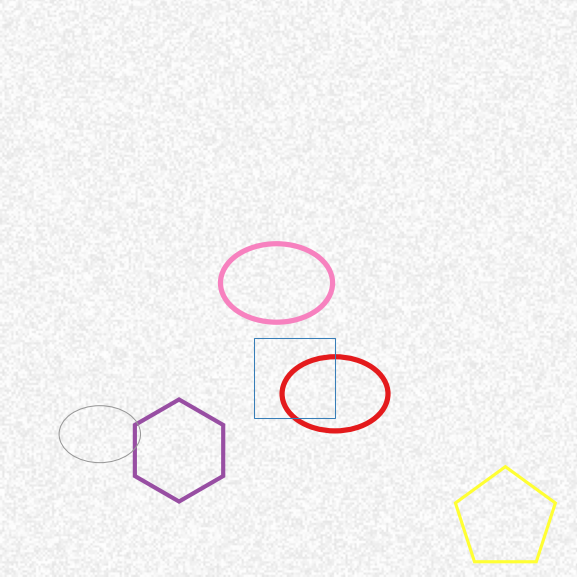[{"shape": "oval", "thickness": 2.5, "radius": 0.46, "center": [0.58, 0.317]}, {"shape": "square", "thickness": 0.5, "radius": 0.35, "center": [0.51, 0.345]}, {"shape": "hexagon", "thickness": 2, "radius": 0.44, "center": [0.31, 0.219]}, {"shape": "pentagon", "thickness": 1.5, "radius": 0.46, "center": [0.875, 0.1]}, {"shape": "oval", "thickness": 2.5, "radius": 0.49, "center": [0.479, 0.509]}, {"shape": "oval", "thickness": 0.5, "radius": 0.35, "center": [0.173, 0.247]}]